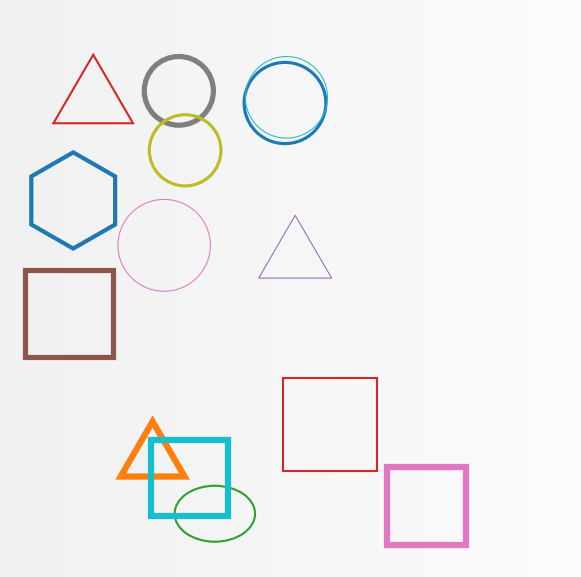[{"shape": "circle", "thickness": 1.5, "radius": 0.35, "center": [0.49, 0.821]}, {"shape": "hexagon", "thickness": 2, "radius": 0.42, "center": [0.126, 0.652]}, {"shape": "triangle", "thickness": 3, "radius": 0.32, "center": [0.263, 0.206]}, {"shape": "oval", "thickness": 1, "radius": 0.35, "center": [0.37, 0.11]}, {"shape": "triangle", "thickness": 1, "radius": 0.4, "center": [0.16, 0.825]}, {"shape": "square", "thickness": 1, "radius": 0.4, "center": [0.567, 0.264]}, {"shape": "triangle", "thickness": 0.5, "radius": 0.36, "center": [0.508, 0.554]}, {"shape": "square", "thickness": 2.5, "radius": 0.38, "center": [0.119, 0.456]}, {"shape": "square", "thickness": 3, "radius": 0.34, "center": [0.734, 0.123]}, {"shape": "circle", "thickness": 0.5, "radius": 0.4, "center": [0.282, 0.574]}, {"shape": "circle", "thickness": 2.5, "radius": 0.3, "center": [0.308, 0.842]}, {"shape": "circle", "thickness": 1.5, "radius": 0.31, "center": [0.319, 0.739]}, {"shape": "circle", "thickness": 0.5, "radius": 0.35, "center": [0.493, 0.831]}, {"shape": "square", "thickness": 3, "radius": 0.33, "center": [0.326, 0.171]}]